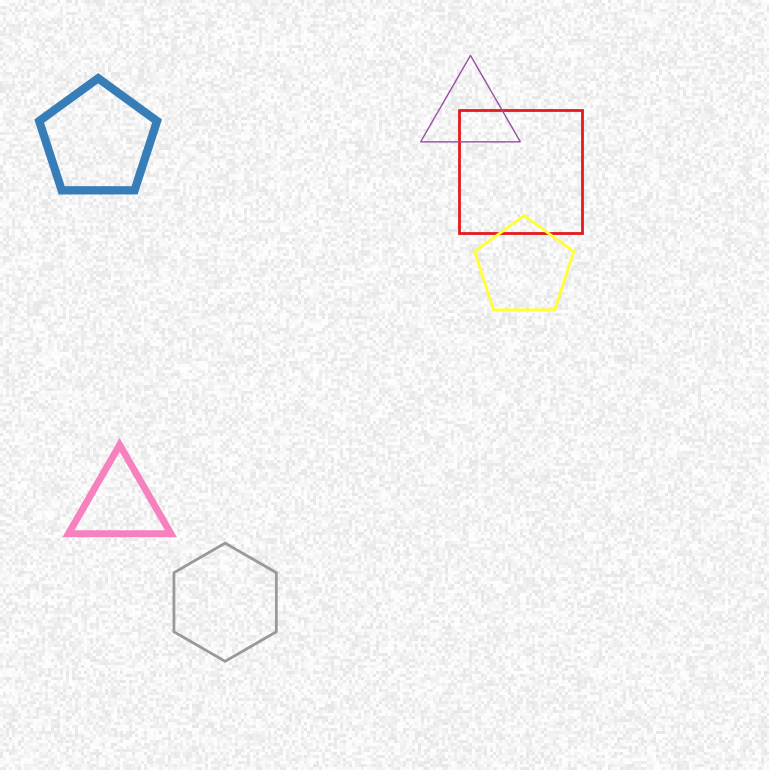[{"shape": "square", "thickness": 1, "radius": 0.4, "center": [0.676, 0.778]}, {"shape": "pentagon", "thickness": 3, "radius": 0.4, "center": [0.127, 0.818]}, {"shape": "triangle", "thickness": 0.5, "radius": 0.37, "center": [0.611, 0.853]}, {"shape": "pentagon", "thickness": 1, "radius": 0.34, "center": [0.681, 0.652]}, {"shape": "triangle", "thickness": 2.5, "radius": 0.38, "center": [0.155, 0.345]}, {"shape": "hexagon", "thickness": 1, "radius": 0.38, "center": [0.292, 0.218]}]